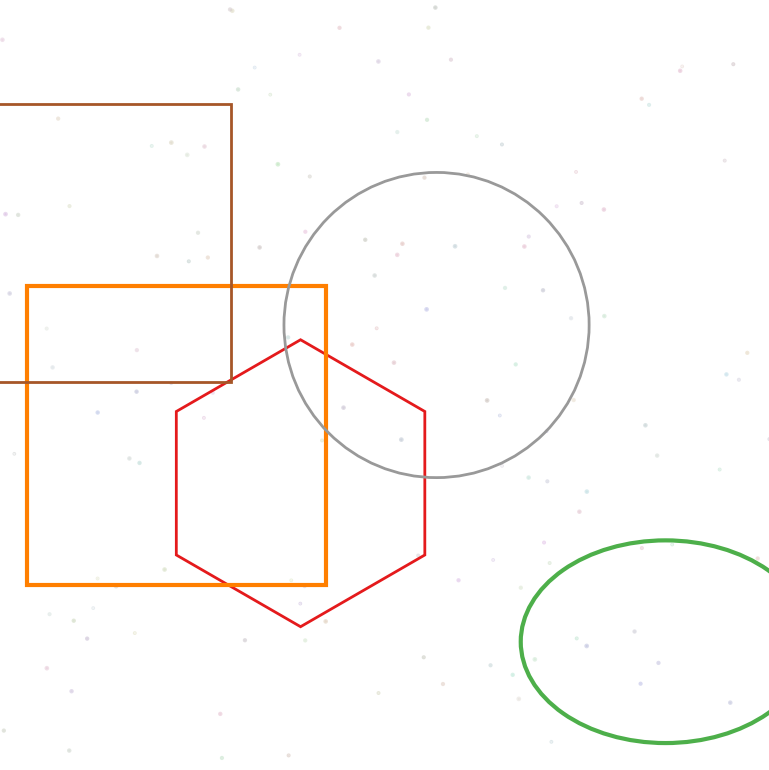[{"shape": "hexagon", "thickness": 1, "radius": 0.93, "center": [0.39, 0.372]}, {"shape": "oval", "thickness": 1.5, "radius": 0.94, "center": [0.864, 0.167]}, {"shape": "square", "thickness": 1.5, "radius": 0.97, "center": [0.229, 0.435]}, {"shape": "square", "thickness": 1, "radius": 0.9, "center": [0.12, 0.684]}, {"shape": "circle", "thickness": 1, "radius": 0.99, "center": [0.567, 0.578]}]